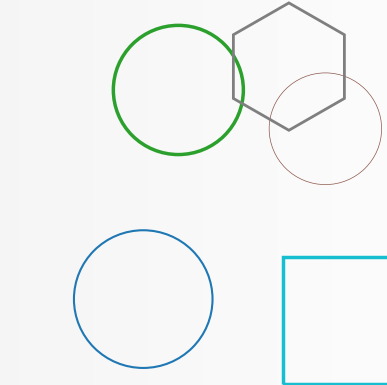[{"shape": "circle", "thickness": 1.5, "radius": 0.89, "center": [0.37, 0.223]}, {"shape": "circle", "thickness": 2.5, "radius": 0.84, "center": [0.46, 0.766]}, {"shape": "circle", "thickness": 0.5, "radius": 0.73, "center": [0.84, 0.666]}, {"shape": "hexagon", "thickness": 2, "radius": 0.83, "center": [0.746, 0.827]}, {"shape": "square", "thickness": 2.5, "radius": 0.82, "center": [0.895, 0.167]}]